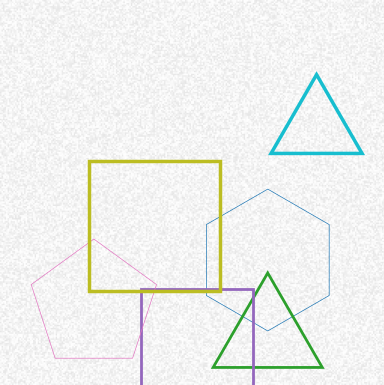[{"shape": "hexagon", "thickness": 0.5, "radius": 0.92, "center": [0.695, 0.325]}, {"shape": "triangle", "thickness": 2, "radius": 0.82, "center": [0.695, 0.127]}, {"shape": "square", "thickness": 2, "radius": 0.73, "center": [0.511, 0.105]}, {"shape": "pentagon", "thickness": 0.5, "radius": 0.86, "center": [0.244, 0.208]}, {"shape": "square", "thickness": 2.5, "radius": 0.84, "center": [0.401, 0.413]}, {"shape": "triangle", "thickness": 2.5, "radius": 0.68, "center": [0.822, 0.67]}]